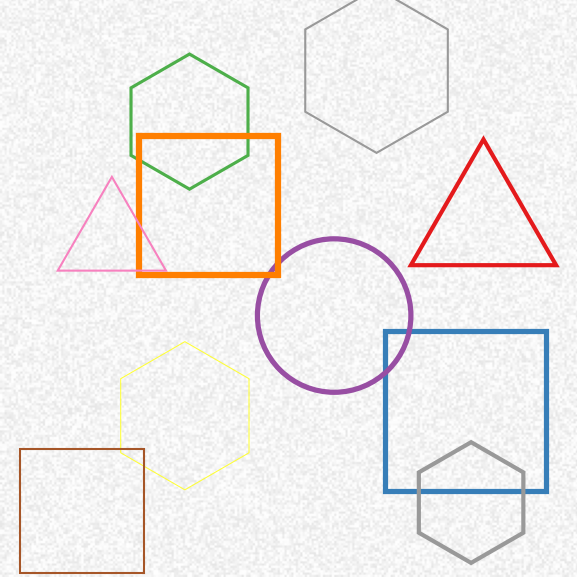[{"shape": "triangle", "thickness": 2, "radius": 0.73, "center": [0.837, 0.613]}, {"shape": "square", "thickness": 2.5, "radius": 0.7, "center": [0.807, 0.288]}, {"shape": "hexagon", "thickness": 1.5, "radius": 0.58, "center": [0.328, 0.789]}, {"shape": "circle", "thickness": 2.5, "radius": 0.66, "center": [0.579, 0.453]}, {"shape": "square", "thickness": 3, "radius": 0.6, "center": [0.361, 0.643]}, {"shape": "hexagon", "thickness": 0.5, "radius": 0.64, "center": [0.32, 0.279]}, {"shape": "square", "thickness": 1, "radius": 0.54, "center": [0.142, 0.115]}, {"shape": "triangle", "thickness": 1, "radius": 0.54, "center": [0.194, 0.585]}, {"shape": "hexagon", "thickness": 2, "radius": 0.52, "center": [0.816, 0.129]}, {"shape": "hexagon", "thickness": 1, "radius": 0.71, "center": [0.652, 0.877]}]